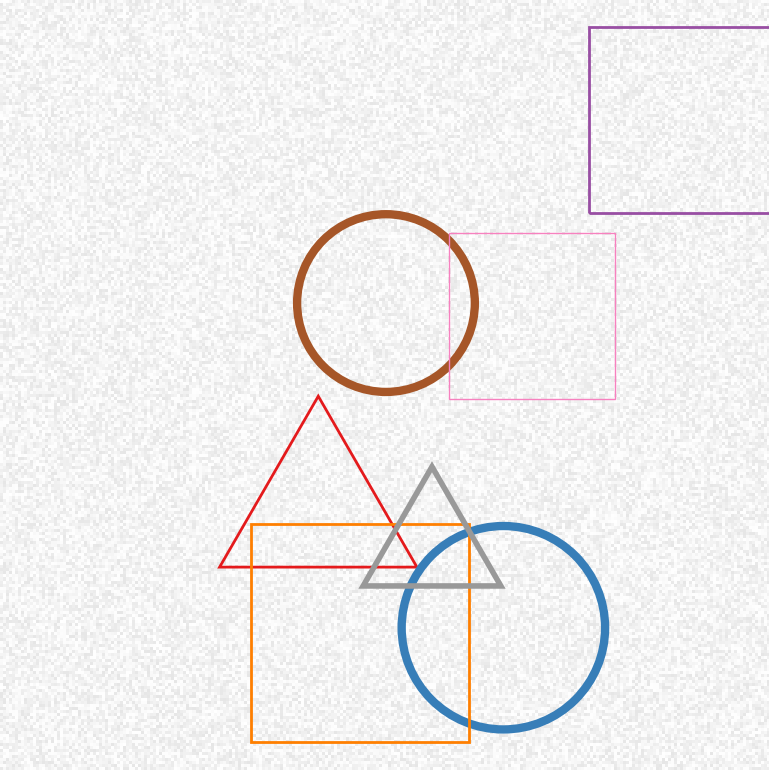[{"shape": "triangle", "thickness": 1, "radius": 0.74, "center": [0.413, 0.337]}, {"shape": "circle", "thickness": 3, "radius": 0.66, "center": [0.654, 0.185]}, {"shape": "square", "thickness": 1, "radius": 0.6, "center": [0.886, 0.844]}, {"shape": "square", "thickness": 1, "radius": 0.71, "center": [0.467, 0.178]}, {"shape": "circle", "thickness": 3, "radius": 0.58, "center": [0.501, 0.606]}, {"shape": "square", "thickness": 0.5, "radius": 0.54, "center": [0.691, 0.589]}, {"shape": "triangle", "thickness": 2, "radius": 0.52, "center": [0.561, 0.291]}]